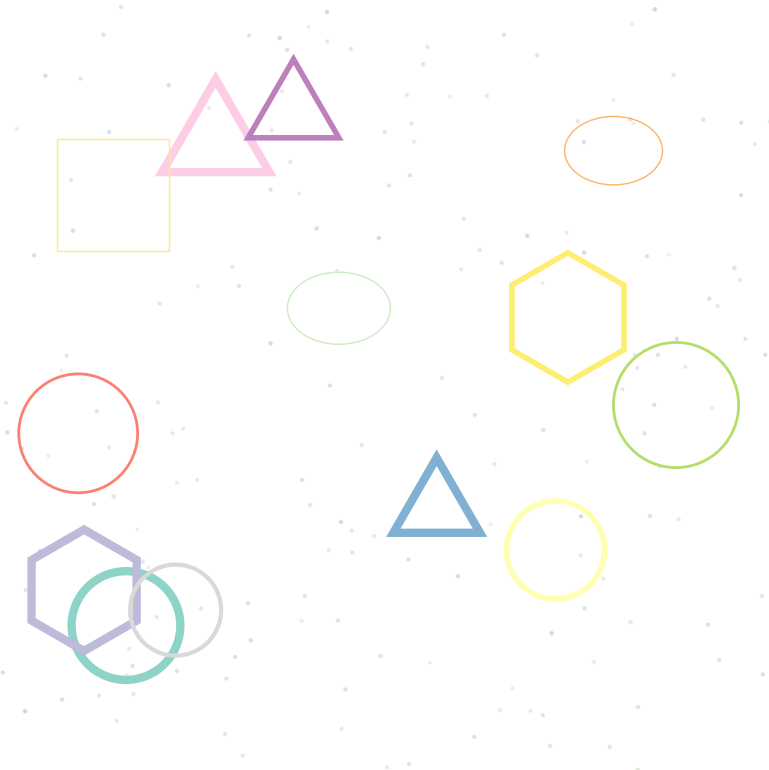[{"shape": "circle", "thickness": 3, "radius": 0.35, "center": [0.164, 0.188]}, {"shape": "circle", "thickness": 2, "radius": 0.32, "center": [0.721, 0.286]}, {"shape": "hexagon", "thickness": 3, "radius": 0.39, "center": [0.109, 0.233]}, {"shape": "circle", "thickness": 1, "radius": 0.39, "center": [0.102, 0.437]}, {"shape": "triangle", "thickness": 3, "radius": 0.32, "center": [0.567, 0.341]}, {"shape": "oval", "thickness": 0.5, "radius": 0.32, "center": [0.797, 0.804]}, {"shape": "circle", "thickness": 1, "radius": 0.41, "center": [0.878, 0.474]}, {"shape": "triangle", "thickness": 3, "radius": 0.4, "center": [0.28, 0.817]}, {"shape": "circle", "thickness": 1.5, "radius": 0.3, "center": [0.228, 0.208]}, {"shape": "triangle", "thickness": 2, "radius": 0.34, "center": [0.381, 0.855]}, {"shape": "oval", "thickness": 0.5, "radius": 0.33, "center": [0.44, 0.6]}, {"shape": "hexagon", "thickness": 2, "radius": 0.42, "center": [0.738, 0.588]}, {"shape": "square", "thickness": 0.5, "radius": 0.36, "center": [0.147, 0.747]}]